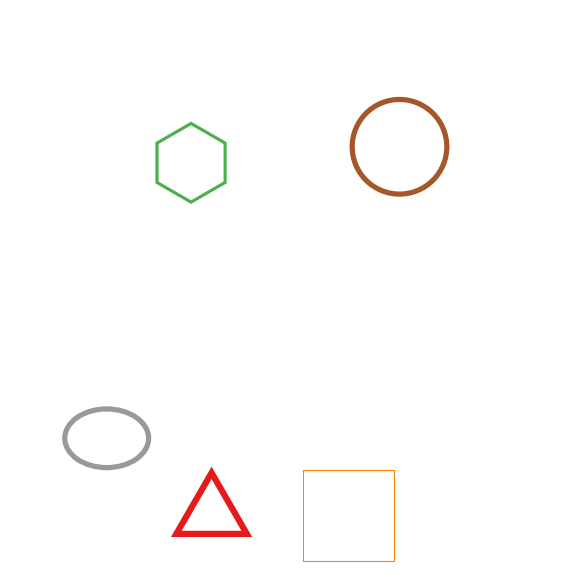[{"shape": "triangle", "thickness": 3, "radius": 0.35, "center": [0.366, 0.11]}, {"shape": "hexagon", "thickness": 1.5, "radius": 0.34, "center": [0.331, 0.717]}, {"shape": "square", "thickness": 0.5, "radius": 0.39, "center": [0.604, 0.106]}, {"shape": "circle", "thickness": 2.5, "radius": 0.41, "center": [0.692, 0.745]}, {"shape": "oval", "thickness": 2.5, "radius": 0.36, "center": [0.185, 0.24]}]